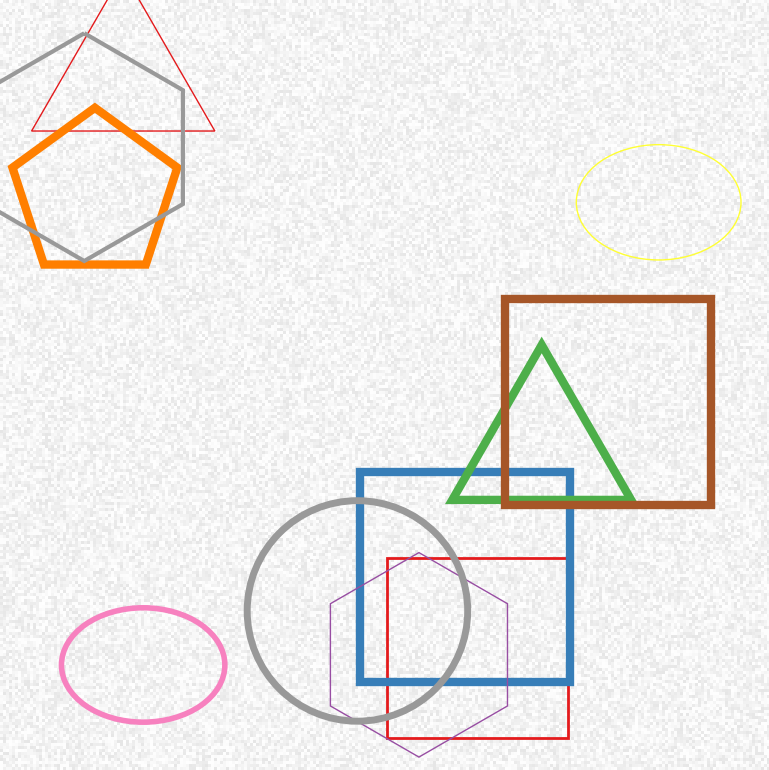[{"shape": "square", "thickness": 1, "radius": 0.59, "center": [0.62, 0.159]}, {"shape": "triangle", "thickness": 0.5, "radius": 0.69, "center": [0.16, 0.899]}, {"shape": "square", "thickness": 3, "radius": 0.68, "center": [0.604, 0.25]}, {"shape": "triangle", "thickness": 3, "radius": 0.67, "center": [0.704, 0.418]}, {"shape": "hexagon", "thickness": 0.5, "radius": 0.66, "center": [0.544, 0.15]}, {"shape": "pentagon", "thickness": 3, "radius": 0.56, "center": [0.123, 0.748]}, {"shape": "oval", "thickness": 0.5, "radius": 0.53, "center": [0.855, 0.737]}, {"shape": "square", "thickness": 3, "radius": 0.67, "center": [0.79, 0.478]}, {"shape": "oval", "thickness": 2, "radius": 0.53, "center": [0.186, 0.136]}, {"shape": "hexagon", "thickness": 1.5, "radius": 0.74, "center": [0.109, 0.809]}, {"shape": "circle", "thickness": 2.5, "radius": 0.72, "center": [0.464, 0.207]}]